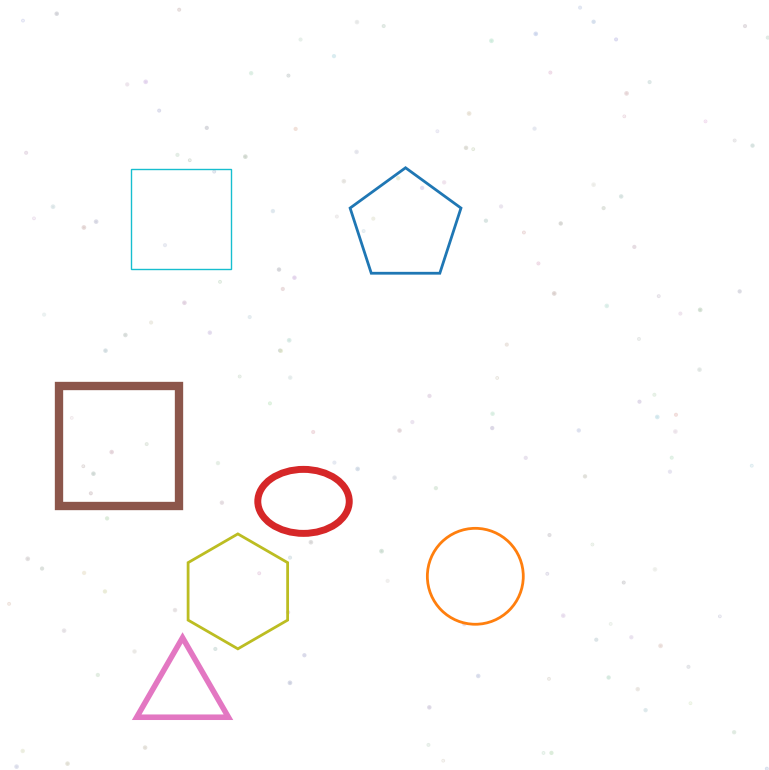[{"shape": "pentagon", "thickness": 1, "radius": 0.38, "center": [0.527, 0.706]}, {"shape": "circle", "thickness": 1, "radius": 0.31, "center": [0.617, 0.252]}, {"shape": "oval", "thickness": 2.5, "radius": 0.3, "center": [0.394, 0.349]}, {"shape": "square", "thickness": 3, "radius": 0.39, "center": [0.154, 0.421]}, {"shape": "triangle", "thickness": 2, "radius": 0.34, "center": [0.237, 0.103]}, {"shape": "hexagon", "thickness": 1, "radius": 0.37, "center": [0.309, 0.232]}, {"shape": "square", "thickness": 0.5, "radius": 0.33, "center": [0.235, 0.716]}]